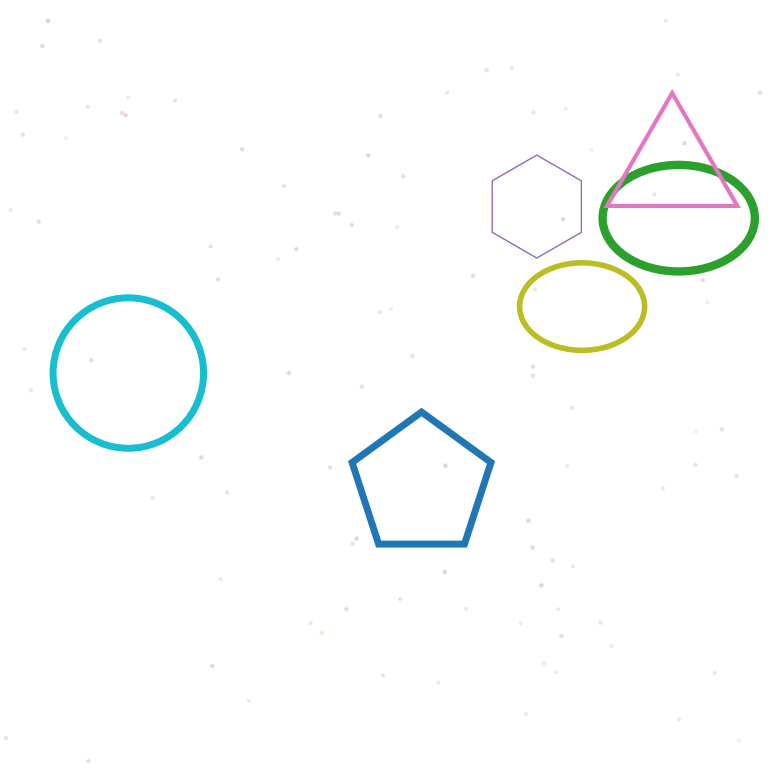[{"shape": "pentagon", "thickness": 2.5, "radius": 0.47, "center": [0.547, 0.37]}, {"shape": "oval", "thickness": 3, "radius": 0.49, "center": [0.881, 0.717]}, {"shape": "hexagon", "thickness": 0.5, "radius": 0.33, "center": [0.697, 0.732]}, {"shape": "triangle", "thickness": 1.5, "radius": 0.49, "center": [0.873, 0.781]}, {"shape": "oval", "thickness": 2, "radius": 0.41, "center": [0.756, 0.602]}, {"shape": "circle", "thickness": 2.5, "radius": 0.49, "center": [0.167, 0.516]}]